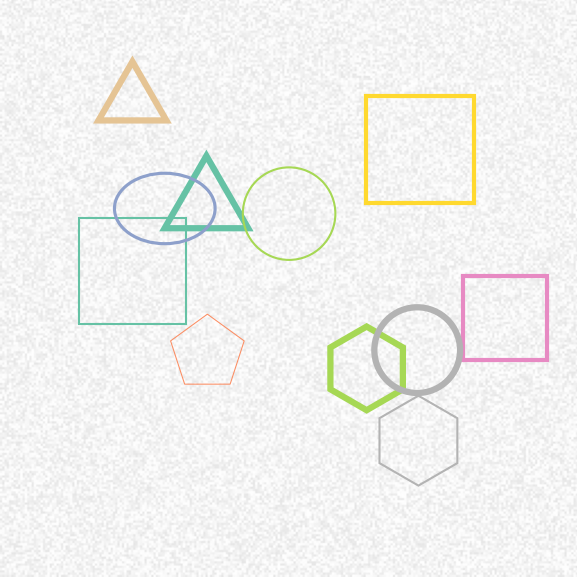[{"shape": "triangle", "thickness": 3, "radius": 0.42, "center": [0.357, 0.646]}, {"shape": "square", "thickness": 1, "radius": 0.46, "center": [0.23, 0.53]}, {"shape": "pentagon", "thickness": 0.5, "radius": 0.33, "center": [0.359, 0.388]}, {"shape": "oval", "thickness": 1.5, "radius": 0.44, "center": [0.285, 0.638]}, {"shape": "square", "thickness": 2, "radius": 0.37, "center": [0.874, 0.448]}, {"shape": "hexagon", "thickness": 3, "radius": 0.36, "center": [0.635, 0.361]}, {"shape": "circle", "thickness": 1, "radius": 0.4, "center": [0.501, 0.629]}, {"shape": "square", "thickness": 2, "radius": 0.46, "center": [0.727, 0.74]}, {"shape": "triangle", "thickness": 3, "radius": 0.34, "center": [0.229, 0.825]}, {"shape": "circle", "thickness": 3, "radius": 0.37, "center": [0.722, 0.393]}, {"shape": "hexagon", "thickness": 1, "radius": 0.39, "center": [0.725, 0.236]}]